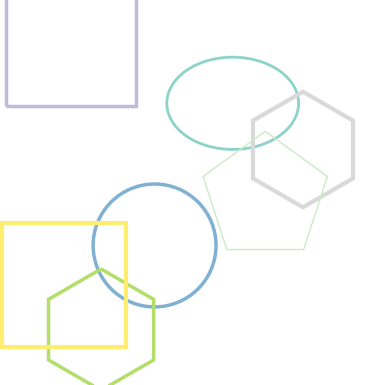[{"shape": "oval", "thickness": 2, "radius": 0.86, "center": [0.604, 0.732]}, {"shape": "square", "thickness": 2.5, "radius": 0.84, "center": [0.184, 0.893]}, {"shape": "circle", "thickness": 2.5, "radius": 0.8, "center": [0.401, 0.362]}, {"shape": "hexagon", "thickness": 2.5, "radius": 0.79, "center": [0.263, 0.144]}, {"shape": "hexagon", "thickness": 3, "radius": 0.75, "center": [0.787, 0.612]}, {"shape": "pentagon", "thickness": 1, "radius": 0.85, "center": [0.689, 0.489]}, {"shape": "square", "thickness": 3, "radius": 0.81, "center": [0.167, 0.26]}]